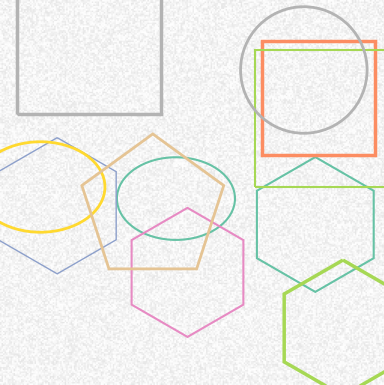[{"shape": "oval", "thickness": 1.5, "radius": 0.77, "center": [0.457, 0.484]}, {"shape": "hexagon", "thickness": 1.5, "radius": 0.88, "center": [0.819, 0.417]}, {"shape": "square", "thickness": 2.5, "radius": 0.74, "center": [0.827, 0.745]}, {"shape": "hexagon", "thickness": 1, "radius": 0.88, "center": [0.149, 0.466]}, {"shape": "hexagon", "thickness": 1.5, "radius": 0.84, "center": [0.487, 0.293]}, {"shape": "hexagon", "thickness": 2.5, "radius": 0.88, "center": [0.891, 0.148]}, {"shape": "square", "thickness": 1.5, "radius": 0.89, "center": [0.842, 0.692]}, {"shape": "oval", "thickness": 2, "radius": 0.84, "center": [0.105, 0.514]}, {"shape": "pentagon", "thickness": 2, "radius": 0.97, "center": [0.397, 0.458]}, {"shape": "square", "thickness": 2.5, "radius": 0.94, "center": [0.231, 0.892]}, {"shape": "circle", "thickness": 2, "radius": 0.82, "center": [0.789, 0.818]}]